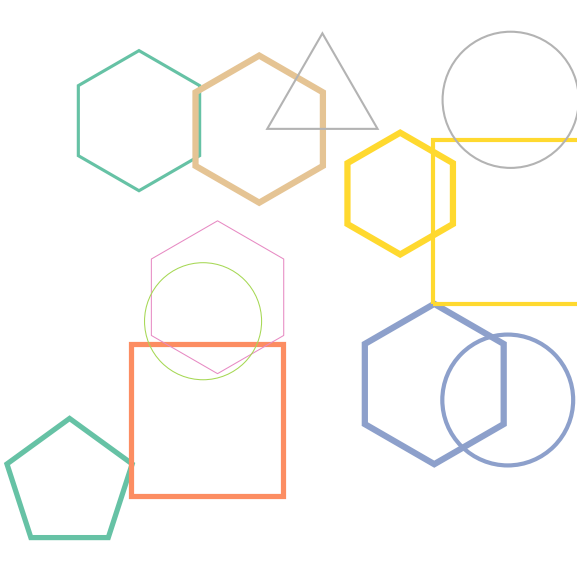[{"shape": "hexagon", "thickness": 1.5, "radius": 0.61, "center": [0.241, 0.79]}, {"shape": "pentagon", "thickness": 2.5, "radius": 0.57, "center": [0.12, 0.16]}, {"shape": "square", "thickness": 2.5, "radius": 0.66, "center": [0.359, 0.272]}, {"shape": "hexagon", "thickness": 3, "radius": 0.69, "center": [0.752, 0.334]}, {"shape": "circle", "thickness": 2, "radius": 0.57, "center": [0.879, 0.306]}, {"shape": "hexagon", "thickness": 0.5, "radius": 0.66, "center": [0.377, 0.484]}, {"shape": "circle", "thickness": 0.5, "radius": 0.51, "center": [0.352, 0.443]}, {"shape": "hexagon", "thickness": 3, "radius": 0.53, "center": [0.693, 0.664]}, {"shape": "square", "thickness": 2, "radius": 0.71, "center": [0.892, 0.614]}, {"shape": "hexagon", "thickness": 3, "radius": 0.64, "center": [0.449, 0.776]}, {"shape": "triangle", "thickness": 1, "radius": 0.55, "center": [0.558, 0.831]}, {"shape": "circle", "thickness": 1, "radius": 0.59, "center": [0.884, 0.826]}]